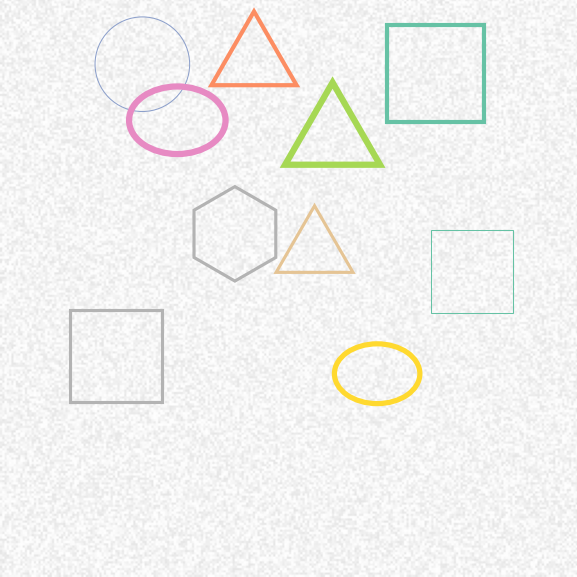[{"shape": "square", "thickness": 2, "radius": 0.42, "center": [0.753, 0.872]}, {"shape": "square", "thickness": 0.5, "radius": 0.36, "center": [0.817, 0.529]}, {"shape": "triangle", "thickness": 2, "radius": 0.43, "center": [0.44, 0.894]}, {"shape": "circle", "thickness": 0.5, "radius": 0.41, "center": [0.246, 0.888]}, {"shape": "oval", "thickness": 3, "radius": 0.42, "center": [0.307, 0.791]}, {"shape": "triangle", "thickness": 3, "radius": 0.47, "center": [0.576, 0.761]}, {"shape": "oval", "thickness": 2.5, "radius": 0.37, "center": [0.653, 0.352]}, {"shape": "triangle", "thickness": 1.5, "radius": 0.38, "center": [0.545, 0.566]}, {"shape": "hexagon", "thickness": 1.5, "radius": 0.41, "center": [0.407, 0.594]}, {"shape": "square", "thickness": 1.5, "radius": 0.4, "center": [0.2, 0.383]}]